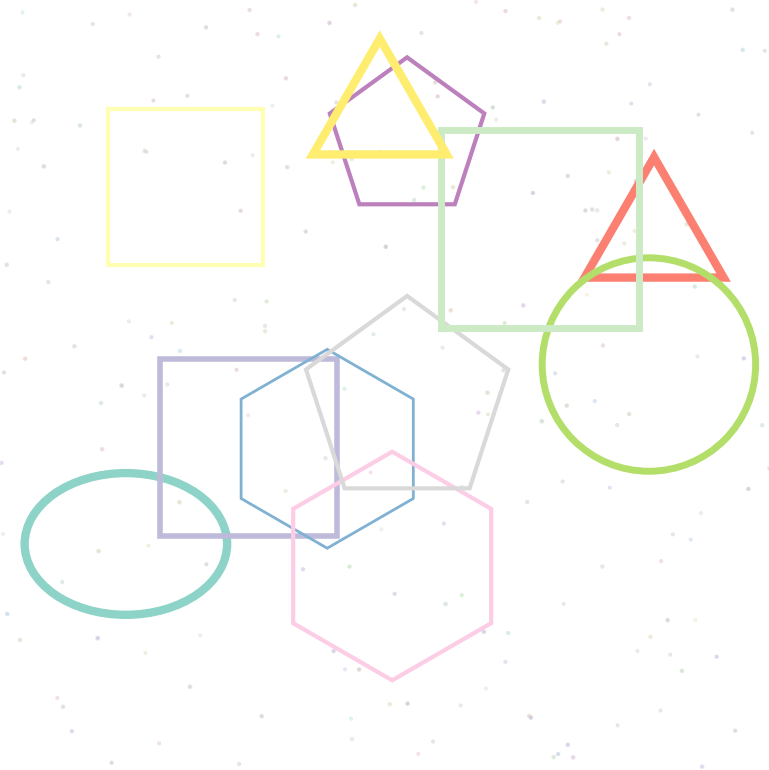[{"shape": "oval", "thickness": 3, "radius": 0.66, "center": [0.163, 0.294]}, {"shape": "square", "thickness": 1.5, "radius": 0.5, "center": [0.241, 0.757]}, {"shape": "square", "thickness": 2, "radius": 0.57, "center": [0.322, 0.419]}, {"shape": "triangle", "thickness": 3, "radius": 0.52, "center": [0.849, 0.692]}, {"shape": "hexagon", "thickness": 1, "radius": 0.65, "center": [0.425, 0.417]}, {"shape": "circle", "thickness": 2.5, "radius": 0.69, "center": [0.843, 0.527]}, {"shape": "hexagon", "thickness": 1.5, "radius": 0.74, "center": [0.509, 0.265]}, {"shape": "pentagon", "thickness": 1.5, "radius": 0.69, "center": [0.529, 0.478]}, {"shape": "pentagon", "thickness": 1.5, "radius": 0.53, "center": [0.529, 0.82]}, {"shape": "square", "thickness": 2.5, "radius": 0.64, "center": [0.702, 0.702]}, {"shape": "triangle", "thickness": 3, "radius": 0.5, "center": [0.493, 0.85]}]